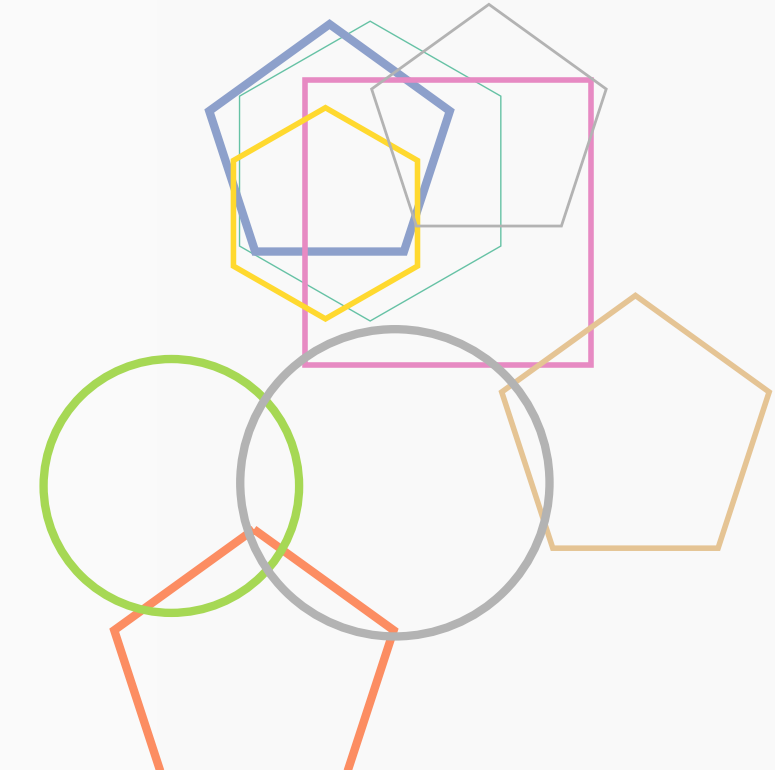[{"shape": "hexagon", "thickness": 0.5, "radius": 0.97, "center": [0.478, 0.778]}, {"shape": "pentagon", "thickness": 3, "radius": 0.95, "center": [0.328, 0.123]}, {"shape": "pentagon", "thickness": 3, "radius": 0.82, "center": [0.425, 0.805]}, {"shape": "square", "thickness": 2, "radius": 0.92, "center": [0.578, 0.711]}, {"shape": "circle", "thickness": 3, "radius": 0.82, "center": [0.221, 0.369]}, {"shape": "hexagon", "thickness": 2, "radius": 0.69, "center": [0.42, 0.723]}, {"shape": "pentagon", "thickness": 2, "radius": 0.91, "center": [0.82, 0.435]}, {"shape": "pentagon", "thickness": 1, "radius": 0.8, "center": [0.631, 0.835]}, {"shape": "circle", "thickness": 3, "radius": 1.0, "center": [0.51, 0.373]}]